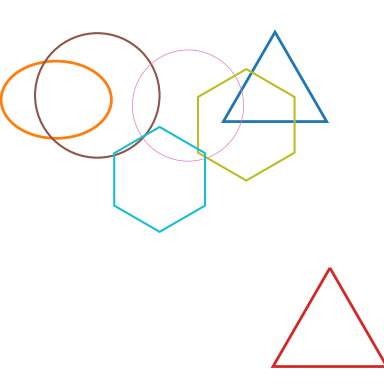[{"shape": "triangle", "thickness": 2, "radius": 0.77, "center": [0.714, 0.762]}, {"shape": "oval", "thickness": 2, "radius": 0.72, "center": [0.146, 0.741]}, {"shape": "triangle", "thickness": 2, "radius": 0.85, "center": [0.857, 0.133]}, {"shape": "circle", "thickness": 1.5, "radius": 0.81, "center": [0.253, 0.752]}, {"shape": "circle", "thickness": 0.5, "radius": 0.72, "center": [0.488, 0.726]}, {"shape": "hexagon", "thickness": 1.5, "radius": 0.72, "center": [0.64, 0.676]}, {"shape": "hexagon", "thickness": 1.5, "radius": 0.68, "center": [0.415, 0.534]}]